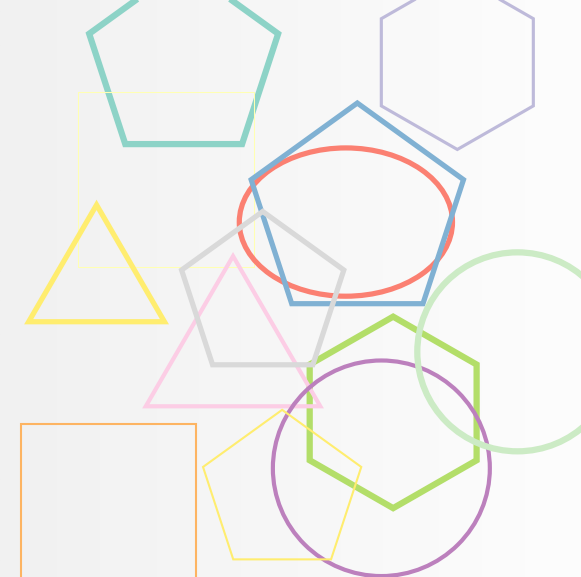[{"shape": "pentagon", "thickness": 3, "radius": 0.85, "center": [0.316, 0.888]}, {"shape": "square", "thickness": 0.5, "radius": 0.76, "center": [0.285, 0.688]}, {"shape": "hexagon", "thickness": 1.5, "radius": 0.75, "center": [0.787, 0.891]}, {"shape": "oval", "thickness": 2.5, "radius": 0.92, "center": [0.595, 0.615]}, {"shape": "pentagon", "thickness": 2.5, "radius": 0.96, "center": [0.615, 0.629]}, {"shape": "square", "thickness": 1, "radius": 0.75, "center": [0.187, 0.115]}, {"shape": "hexagon", "thickness": 3, "radius": 0.83, "center": [0.676, 0.285]}, {"shape": "triangle", "thickness": 2, "radius": 0.87, "center": [0.401, 0.382]}, {"shape": "pentagon", "thickness": 2.5, "radius": 0.73, "center": [0.452, 0.486]}, {"shape": "circle", "thickness": 2, "radius": 0.93, "center": [0.656, 0.188]}, {"shape": "circle", "thickness": 3, "radius": 0.86, "center": [0.89, 0.39]}, {"shape": "triangle", "thickness": 2.5, "radius": 0.67, "center": [0.166, 0.509]}, {"shape": "pentagon", "thickness": 1, "radius": 0.72, "center": [0.485, 0.146]}]